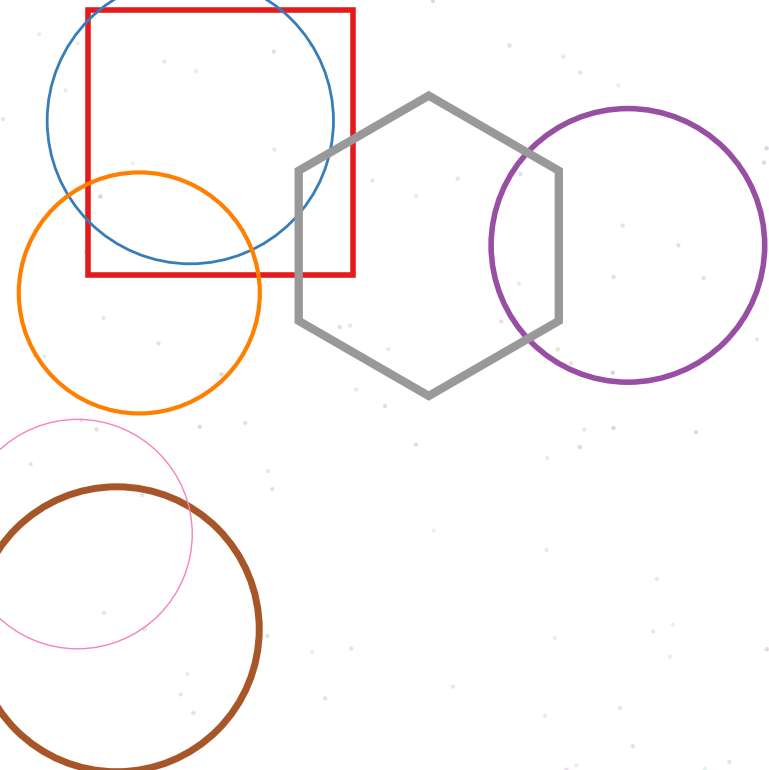[{"shape": "square", "thickness": 2, "radius": 0.86, "center": [0.286, 0.815]}, {"shape": "circle", "thickness": 1, "radius": 0.93, "center": [0.247, 0.843]}, {"shape": "circle", "thickness": 2, "radius": 0.89, "center": [0.815, 0.681]}, {"shape": "circle", "thickness": 1.5, "radius": 0.78, "center": [0.181, 0.62]}, {"shape": "circle", "thickness": 2.5, "radius": 0.93, "center": [0.152, 0.183]}, {"shape": "circle", "thickness": 0.5, "radius": 0.74, "center": [0.101, 0.306]}, {"shape": "hexagon", "thickness": 3, "radius": 0.98, "center": [0.557, 0.681]}]